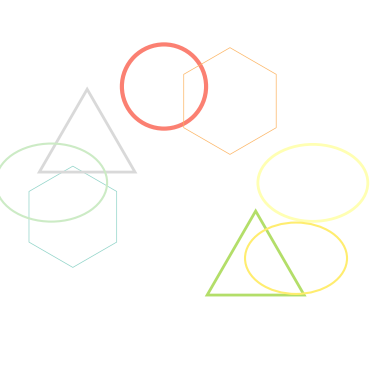[{"shape": "hexagon", "thickness": 0.5, "radius": 0.66, "center": [0.189, 0.437]}, {"shape": "oval", "thickness": 2, "radius": 0.71, "center": [0.813, 0.525]}, {"shape": "circle", "thickness": 3, "radius": 0.55, "center": [0.426, 0.775]}, {"shape": "hexagon", "thickness": 0.5, "radius": 0.69, "center": [0.597, 0.738]}, {"shape": "triangle", "thickness": 2, "radius": 0.73, "center": [0.664, 0.306]}, {"shape": "triangle", "thickness": 2, "radius": 0.72, "center": [0.226, 0.625]}, {"shape": "oval", "thickness": 1.5, "radius": 0.72, "center": [0.133, 0.526]}, {"shape": "oval", "thickness": 1.5, "radius": 0.66, "center": [0.769, 0.329]}]